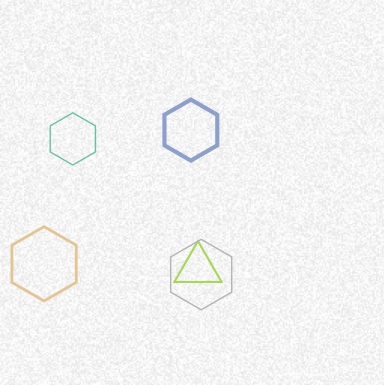[{"shape": "hexagon", "thickness": 1, "radius": 0.34, "center": [0.189, 0.639]}, {"shape": "hexagon", "thickness": 3, "radius": 0.4, "center": [0.496, 0.662]}, {"shape": "triangle", "thickness": 1.5, "radius": 0.35, "center": [0.514, 0.303]}, {"shape": "hexagon", "thickness": 2, "radius": 0.48, "center": [0.115, 0.315]}, {"shape": "hexagon", "thickness": 1, "radius": 0.46, "center": [0.523, 0.287]}]